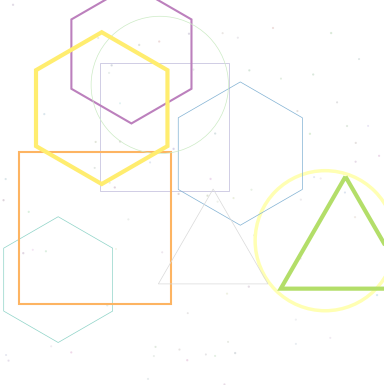[{"shape": "hexagon", "thickness": 0.5, "radius": 0.82, "center": [0.151, 0.274]}, {"shape": "circle", "thickness": 2.5, "radius": 0.91, "center": [0.845, 0.375]}, {"shape": "square", "thickness": 0.5, "radius": 0.83, "center": [0.427, 0.67]}, {"shape": "hexagon", "thickness": 0.5, "radius": 0.93, "center": [0.624, 0.601]}, {"shape": "square", "thickness": 1.5, "radius": 0.99, "center": [0.247, 0.408]}, {"shape": "triangle", "thickness": 3, "radius": 0.97, "center": [0.897, 0.347]}, {"shape": "triangle", "thickness": 0.5, "radius": 0.82, "center": [0.554, 0.345]}, {"shape": "hexagon", "thickness": 1.5, "radius": 0.9, "center": [0.341, 0.859]}, {"shape": "circle", "thickness": 0.5, "radius": 0.89, "center": [0.415, 0.779]}, {"shape": "hexagon", "thickness": 3, "radius": 0.99, "center": [0.264, 0.719]}]